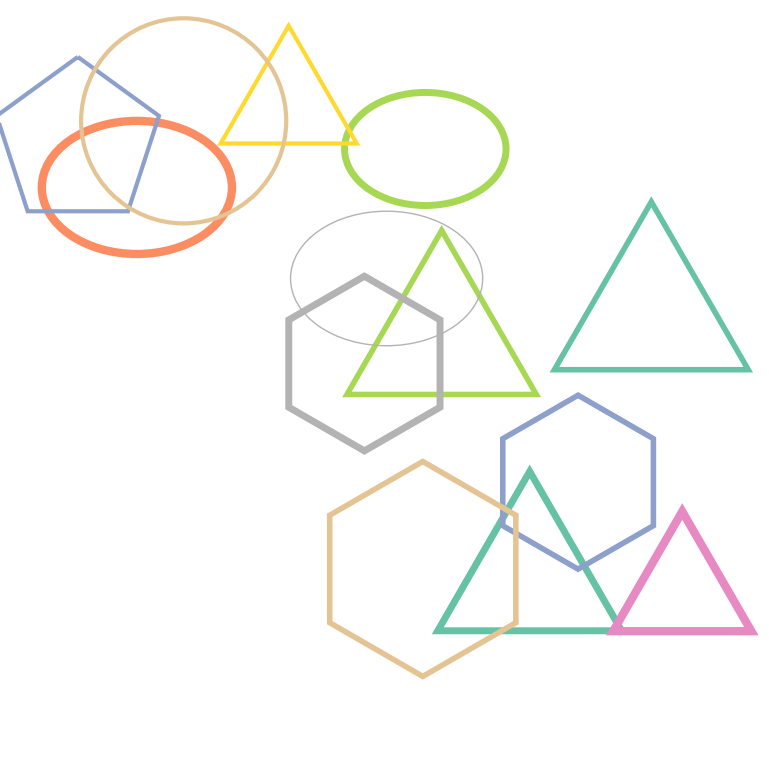[{"shape": "triangle", "thickness": 2, "radius": 0.73, "center": [0.846, 0.593]}, {"shape": "triangle", "thickness": 2.5, "radius": 0.69, "center": [0.688, 0.25]}, {"shape": "oval", "thickness": 3, "radius": 0.62, "center": [0.178, 0.757]}, {"shape": "pentagon", "thickness": 1.5, "radius": 0.55, "center": [0.101, 0.815]}, {"shape": "hexagon", "thickness": 2, "radius": 0.56, "center": [0.751, 0.374]}, {"shape": "triangle", "thickness": 3, "radius": 0.52, "center": [0.886, 0.232]}, {"shape": "oval", "thickness": 2.5, "radius": 0.52, "center": [0.552, 0.807]}, {"shape": "triangle", "thickness": 2, "radius": 0.71, "center": [0.574, 0.559]}, {"shape": "triangle", "thickness": 1.5, "radius": 0.51, "center": [0.375, 0.865]}, {"shape": "circle", "thickness": 1.5, "radius": 0.67, "center": [0.239, 0.843]}, {"shape": "hexagon", "thickness": 2, "radius": 0.7, "center": [0.549, 0.261]}, {"shape": "oval", "thickness": 0.5, "radius": 0.62, "center": [0.502, 0.638]}, {"shape": "hexagon", "thickness": 2.5, "radius": 0.57, "center": [0.473, 0.528]}]